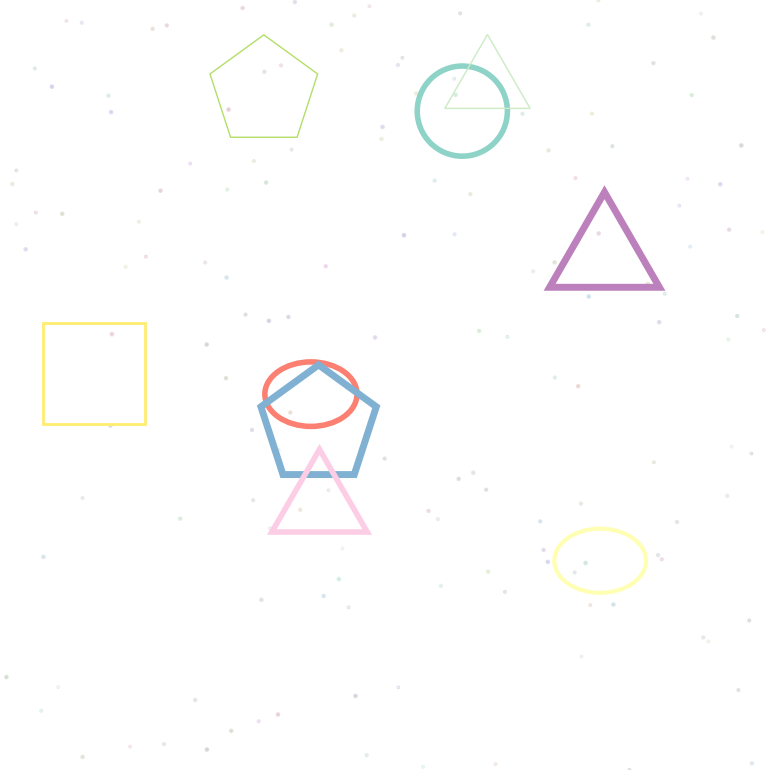[{"shape": "circle", "thickness": 2, "radius": 0.29, "center": [0.6, 0.856]}, {"shape": "oval", "thickness": 1.5, "radius": 0.3, "center": [0.779, 0.272]}, {"shape": "oval", "thickness": 2, "radius": 0.3, "center": [0.404, 0.488]}, {"shape": "pentagon", "thickness": 2.5, "radius": 0.39, "center": [0.414, 0.447]}, {"shape": "pentagon", "thickness": 0.5, "radius": 0.37, "center": [0.343, 0.881]}, {"shape": "triangle", "thickness": 2, "radius": 0.36, "center": [0.415, 0.345]}, {"shape": "triangle", "thickness": 2.5, "radius": 0.41, "center": [0.785, 0.668]}, {"shape": "triangle", "thickness": 0.5, "radius": 0.32, "center": [0.633, 0.891]}, {"shape": "square", "thickness": 1, "radius": 0.33, "center": [0.122, 0.515]}]